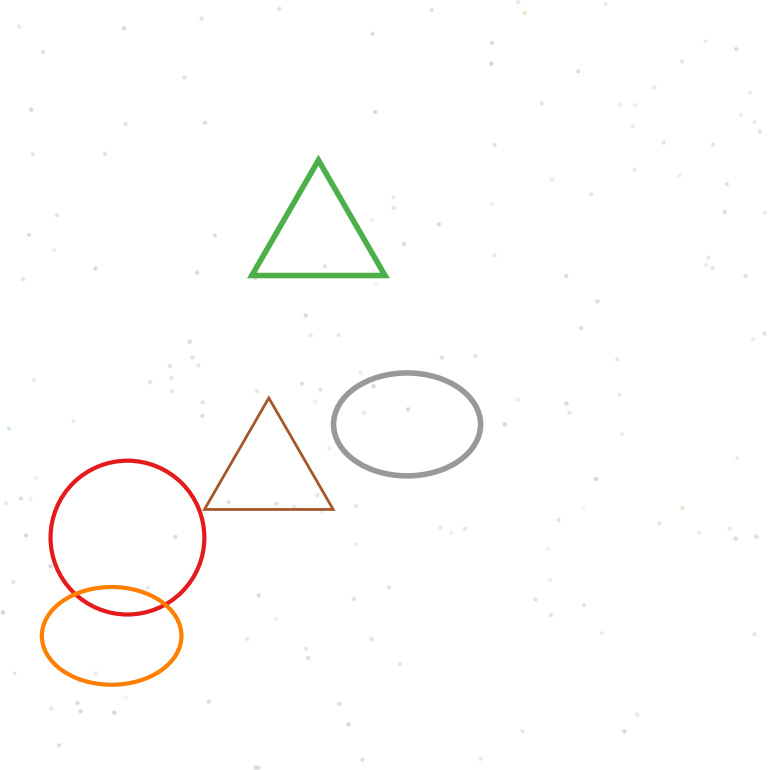[{"shape": "circle", "thickness": 1.5, "radius": 0.5, "center": [0.166, 0.302]}, {"shape": "triangle", "thickness": 2, "radius": 0.5, "center": [0.414, 0.692]}, {"shape": "oval", "thickness": 1.5, "radius": 0.45, "center": [0.145, 0.174]}, {"shape": "triangle", "thickness": 1, "radius": 0.48, "center": [0.349, 0.387]}, {"shape": "oval", "thickness": 2, "radius": 0.48, "center": [0.529, 0.449]}]